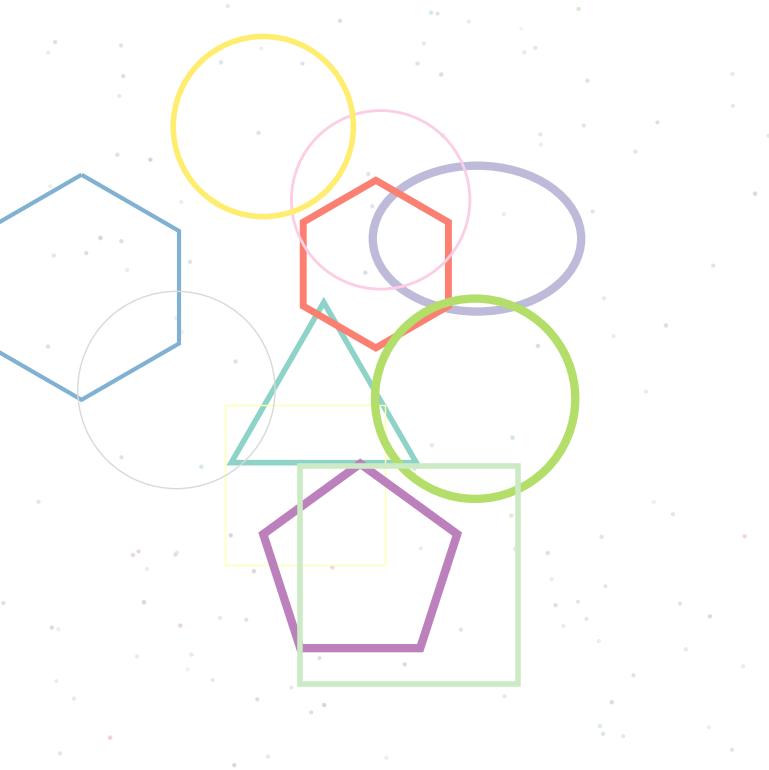[{"shape": "triangle", "thickness": 2, "radius": 0.69, "center": [0.42, 0.469]}, {"shape": "square", "thickness": 0.5, "radius": 0.52, "center": [0.396, 0.371]}, {"shape": "oval", "thickness": 3, "radius": 0.68, "center": [0.619, 0.69]}, {"shape": "hexagon", "thickness": 2.5, "radius": 0.54, "center": [0.488, 0.657]}, {"shape": "hexagon", "thickness": 1.5, "radius": 0.73, "center": [0.106, 0.627]}, {"shape": "circle", "thickness": 3, "radius": 0.65, "center": [0.617, 0.482]}, {"shape": "circle", "thickness": 1, "radius": 0.58, "center": [0.494, 0.74]}, {"shape": "circle", "thickness": 0.5, "radius": 0.64, "center": [0.229, 0.493]}, {"shape": "pentagon", "thickness": 3, "radius": 0.66, "center": [0.468, 0.265]}, {"shape": "square", "thickness": 2, "radius": 0.71, "center": [0.531, 0.254]}, {"shape": "circle", "thickness": 2, "radius": 0.58, "center": [0.342, 0.836]}]